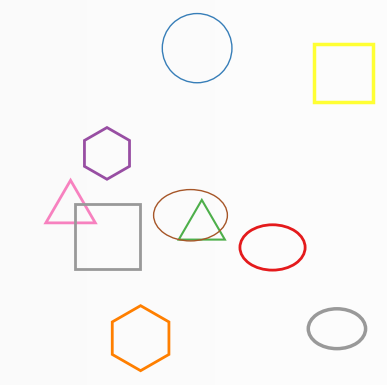[{"shape": "oval", "thickness": 2, "radius": 0.42, "center": [0.703, 0.357]}, {"shape": "circle", "thickness": 1, "radius": 0.45, "center": [0.509, 0.875]}, {"shape": "triangle", "thickness": 1.5, "radius": 0.34, "center": [0.521, 0.412]}, {"shape": "hexagon", "thickness": 2, "radius": 0.34, "center": [0.276, 0.602]}, {"shape": "hexagon", "thickness": 2, "radius": 0.42, "center": [0.363, 0.122]}, {"shape": "square", "thickness": 2.5, "radius": 0.38, "center": [0.887, 0.81]}, {"shape": "oval", "thickness": 1, "radius": 0.48, "center": [0.492, 0.441]}, {"shape": "triangle", "thickness": 2, "radius": 0.37, "center": [0.182, 0.458]}, {"shape": "oval", "thickness": 2.5, "radius": 0.37, "center": [0.87, 0.146]}, {"shape": "square", "thickness": 2, "radius": 0.42, "center": [0.279, 0.386]}]